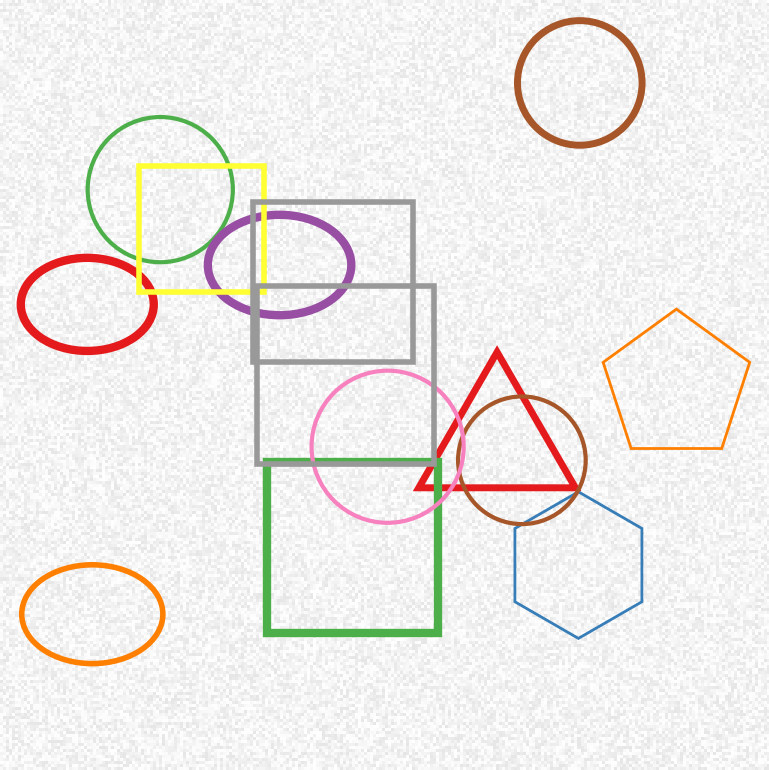[{"shape": "triangle", "thickness": 2.5, "radius": 0.59, "center": [0.646, 0.425]}, {"shape": "oval", "thickness": 3, "radius": 0.43, "center": [0.113, 0.605]}, {"shape": "hexagon", "thickness": 1, "radius": 0.48, "center": [0.751, 0.266]}, {"shape": "square", "thickness": 3, "radius": 0.56, "center": [0.457, 0.289]}, {"shape": "circle", "thickness": 1.5, "radius": 0.47, "center": [0.208, 0.754]}, {"shape": "oval", "thickness": 3, "radius": 0.47, "center": [0.363, 0.656]}, {"shape": "oval", "thickness": 2, "radius": 0.46, "center": [0.12, 0.202]}, {"shape": "pentagon", "thickness": 1, "radius": 0.5, "center": [0.878, 0.498]}, {"shape": "square", "thickness": 2, "radius": 0.41, "center": [0.262, 0.703]}, {"shape": "circle", "thickness": 2.5, "radius": 0.4, "center": [0.753, 0.892]}, {"shape": "circle", "thickness": 1.5, "radius": 0.41, "center": [0.678, 0.402]}, {"shape": "circle", "thickness": 1.5, "radius": 0.49, "center": [0.503, 0.42]}, {"shape": "square", "thickness": 2, "radius": 0.52, "center": [0.433, 0.634]}, {"shape": "square", "thickness": 2, "radius": 0.58, "center": [0.448, 0.513]}]